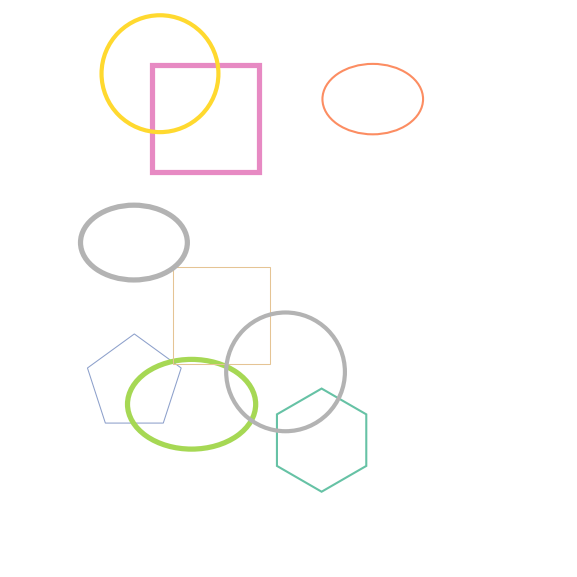[{"shape": "hexagon", "thickness": 1, "radius": 0.45, "center": [0.557, 0.237]}, {"shape": "oval", "thickness": 1, "radius": 0.44, "center": [0.645, 0.828]}, {"shape": "pentagon", "thickness": 0.5, "radius": 0.43, "center": [0.233, 0.336]}, {"shape": "square", "thickness": 2.5, "radius": 0.46, "center": [0.356, 0.794]}, {"shape": "oval", "thickness": 2.5, "radius": 0.55, "center": [0.332, 0.299]}, {"shape": "circle", "thickness": 2, "radius": 0.51, "center": [0.277, 0.872]}, {"shape": "square", "thickness": 0.5, "radius": 0.42, "center": [0.383, 0.453]}, {"shape": "circle", "thickness": 2, "radius": 0.51, "center": [0.494, 0.355]}, {"shape": "oval", "thickness": 2.5, "radius": 0.46, "center": [0.232, 0.579]}]